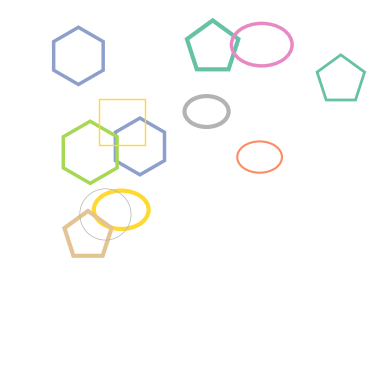[{"shape": "pentagon", "thickness": 3, "radius": 0.35, "center": [0.552, 0.877]}, {"shape": "pentagon", "thickness": 2, "radius": 0.32, "center": [0.885, 0.793]}, {"shape": "oval", "thickness": 1.5, "radius": 0.29, "center": [0.674, 0.592]}, {"shape": "hexagon", "thickness": 2.5, "radius": 0.37, "center": [0.204, 0.855]}, {"shape": "hexagon", "thickness": 2.5, "radius": 0.37, "center": [0.363, 0.62]}, {"shape": "oval", "thickness": 2.5, "radius": 0.39, "center": [0.68, 0.884]}, {"shape": "hexagon", "thickness": 2.5, "radius": 0.4, "center": [0.234, 0.604]}, {"shape": "square", "thickness": 1, "radius": 0.3, "center": [0.317, 0.682]}, {"shape": "oval", "thickness": 3, "radius": 0.36, "center": [0.315, 0.455]}, {"shape": "pentagon", "thickness": 3, "radius": 0.32, "center": [0.229, 0.388]}, {"shape": "oval", "thickness": 3, "radius": 0.29, "center": [0.537, 0.71]}, {"shape": "circle", "thickness": 0.5, "radius": 0.33, "center": [0.274, 0.443]}]